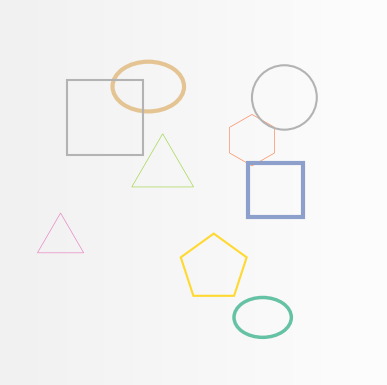[{"shape": "oval", "thickness": 2.5, "radius": 0.37, "center": [0.678, 0.176]}, {"shape": "hexagon", "thickness": 0.5, "radius": 0.33, "center": [0.65, 0.636]}, {"shape": "square", "thickness": 3, "radius": 0.35, "center": [0.711, 0.506]}, {"shape": "triangle", "thickness": 0.5, "radius": 0.34, "center": [0.156, 0.378]}, {"shape": "triangle", "thickness": 0.5, "radius": 0.46, "center": [0.42, 0.56]}, {"shape": "pentagon", "thickness": 1.5, "radius": 0.45, "center": [0.552, 0.304]}, {"shape": "oval", "thickness": 3, "radius": 0.46, "center": [0.383, 0.775]}, {"shape": "square", "thickness": 1.5, "radius": 0.49, "center": [0.271, 0.694]}, {"shape": "circle", "thickness": 1.5, "radius": 0.42, "center": [0.734, 0.747]}]